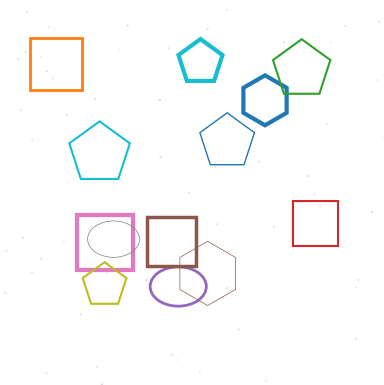[{"shape": "hexagon", "thickness": 3, "radius": 0.32, "center": [0.688, 0.739]}, {"shape": "pentagon", "thickness": 1, "radius": 0.37, "center": [0.59, 0.632]}, {"shape": "square", "thickness": 2, "radius": 0.34, "center": [0.145, 0.834]}, {"shape": "pentagon", "thickness": 1.5, "radius": 0.39, "center": [0.784, 0.82]}, {"shape": "square", "thickness": 1.5, "radius": 0.29, "center": [0.819, 0.419]}, {"shape": "oval", "thickness": 2, "radius": 0.36, "center": [0.463, 0.256]}, {"shape": "hexagon", "thickness": 0.5, "radius": 0.42, "center": [0.539, 0.29]}, {"shape": "square", "thickness": 2.5, "radius": 0.32, "center": [0.444, 0.374]}, {"shape": "square", "thickness": 3, "radius": 0.36, "center": [0.272, 0.37]}, {"shape": "oval", "thickness": 0.5, "radius": 0.34, "center": [0.295, 0.379]}, {"shape": "pentagon", "thickness": 1.5, "radius": 0.3, "center": [0.272, 0.259]}, {"shape": "pentagon", "thickness": 1.5, "radius": 0.41, "center": [0.259, 0.602]}, {"shape": "pentagon", "thickness": 3, "radius": 0.3, "center": [0.521, 0.838]}]